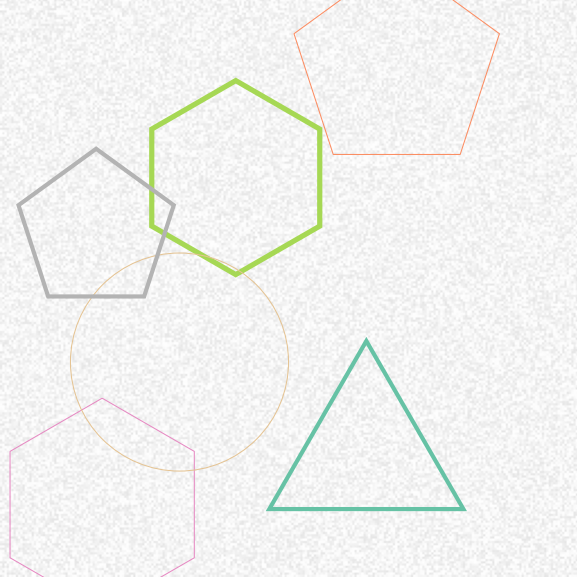[{"shape": "triangle", "thickness": 2, "radius": 0.97, "center": [0.634, 0.215]}, {"shape": "pentagon", "thickness": 0.5, "radius": 0.94, "center": [0.687, 0.883]}, {"shape": "hexagon", "thickness": 0.5, "radius": 0.92, "center": [0.177, 0.125]}, {"shape": "hexagon", "thickness": 2.5, "radius": 0.84, "center": [0.408, 0.692]}, {"shape": "circle", "thickness": 0.5, "radius": 0.94, "center": [0.311, 0.372]}, {"shape": "pentagon", "thickness": 2, "radius": 0.71, "center": [0.166, 0.6]}]